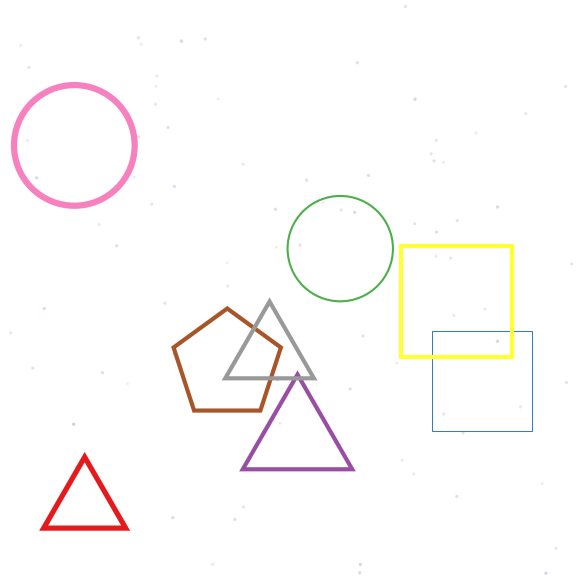[{"shape": "triangle", "thickness": 2.5, "radius": 0.41, "center": [0.147, 0.126]}, {"shape": "square", "thickness": 0.5, "radius": 0.43, "center": [0.835, 0.339]}, {"shape": "circle", "thickness": 1, "radius": 0.46, "center": [0.589, 0.569]}, {"shape": "triangle", "thickness": 2, "radius": 0.55, "center": [0.515, 0.241]}, {"shape": "square", "thickness": 2, "radius": 0.48, "center": [0.791, 0.477]}, {"shape": "pentagon", "thickness": 2, "radius": 0.49, "center": [0.393, 0.367]}, {"shape": "circle", "thickness": 3, "radius": 0.52, "center": [0.129, 0.747]}, {"shape": "triangle", "thickness": 2, "radius": 0.44, "center": [0.467, 0.388]}]